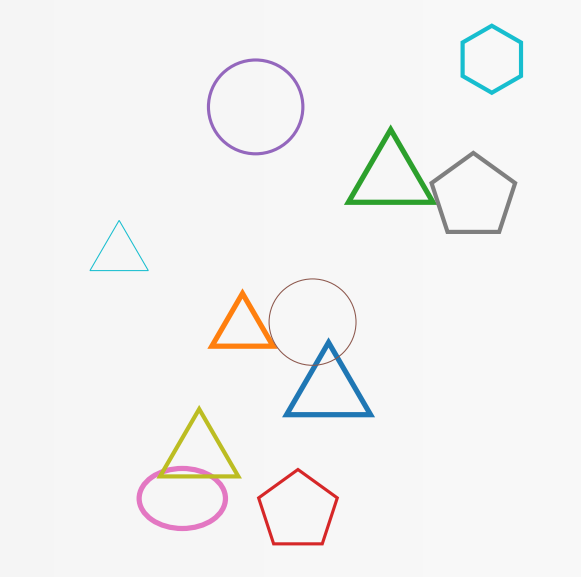[{"shape": "triangle", "thickness": 2.5, "radius": 0.42, "center": [0.565, 0.323]}, {"shape": "triangle", "thickness": 2.5, "radius": 0.3, "center": [0.417, 0.43]}, {"shape": "triangle", "thickness": 2.5, "radius": 0.42, "center": [0.672, 0.691]}, {"shape": "pentagon", "thickness": 1.5, "radius": 0.36, "center": [0.513, 0.115]}, {"shape": "circle", "thickness": 1.5, "radius": 0.41, "center": [0.44, 0.814]}, {"shape": "circle", "thickness": 0.5, "radius": 0.37, "center": [0.538, 0.441]}, {"shape": "oval", "thickness": 2.5, "radius": 0.37, "center": [0.314, 0.136]}, {"shape": "pentagon", "thickness": 2, "radius": 0.38, "center": [0.814, 0.659]}, {"shape": "triangle", "thickness": 2, "radius": 0.39, "center": [0.343, 0.213]}, {"shape": "triangle", "thickness": 0.5, "radius": 0.29, "center": [0.205, 0.56]}, {"shape": "hexagon", "thickness": 2, "radius": 0.29, "center": [0.846, 0.897]}]